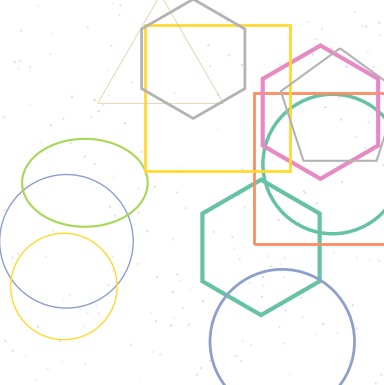[{"shape": "hexagon", "thickness": 3, "radius": 0.88, "center": [0.678, 0.357]}, {"shape": "circle", "thickness": 2.5, "radius": 0.91, "center": [0.864, 0.574]}, {"shape": "square", "thickness": 2, "radius": 0.98, "center": [0.856, 0.562]}, {"shape": "circle", "thickness": 2, "radius": 0.94, "center": [0.733, 0.113]}, {"shape": "circle", "thickness": 1, "radius": 0.87, "center": [0.173, 0.373]}, {"shape": "hexagon", "thickness": 3, "radius": 0.87, "center": [0.832, 0.709]}, {"shape": "oval", "thickness": 1.5, "radius": 0.82, "center": [0.22, 0.525]}, {"shape": "circle", "thickness": 1, "radius": 0.69, "center": [0.166, 0.256]}, {"shape": "square", "thickness": 2, "radius": 0.94, "center": [0.565, 0.745]}, {"shape": "triangle", "thickness": 0.5, "radius": 0.94, "center": [0.417, 0.826]}, {"shape": "hexagon", "thickness": 2, "radius": 0.77, "center": [0.502, 0.847]}, {"shape": "pentagon", "thickness": 1.5, "radius": 0.81, "center": [0.883, 0.713]}]